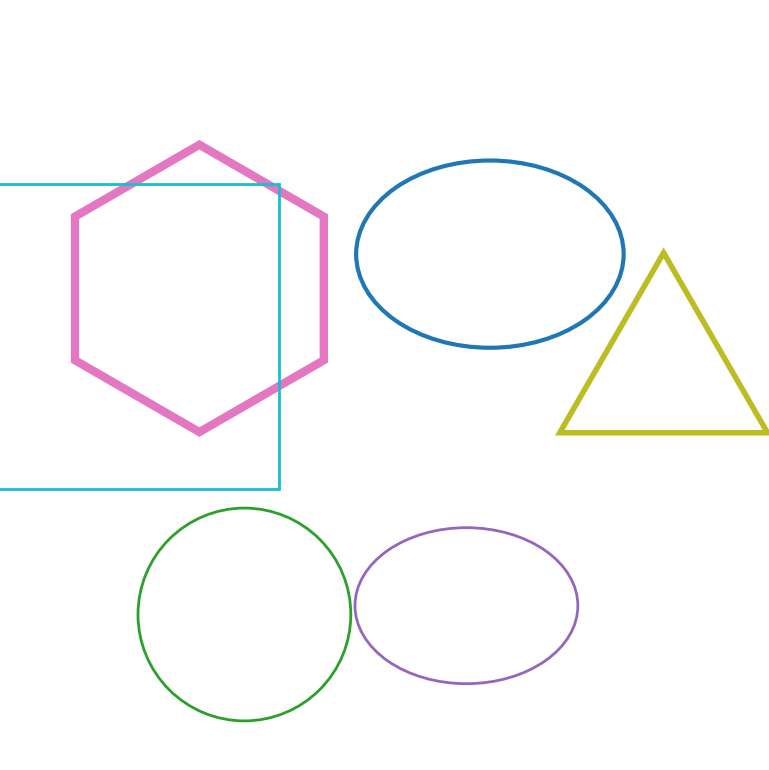[{"shape": "oval", "thickness": 1.5, "radius": 0.87, "center": [0.636, 0.67]}, {"shape": "circle", "thickness": 1, "radius": 0.69, "center": [0.317, 0.202]}, {"shape": "oval", "thickness": 1, "radius": 0.72, "center": [0.606, 0.213]}, {"shape": "hexagon", "thickness": 3, "radius": 0.93, "center": [0.259, 0.625]}, {"shape": "triangle", "thickness": 2, "radius": 0.78, "center": [0.862, 0.516]}, {"shape": "square", "thickness": 1, "radius": 0.99, "center": [0.165, 0.563]}]